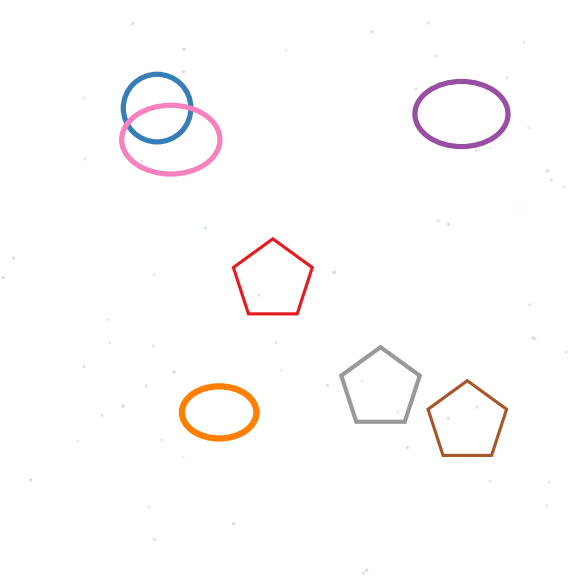[{"shape": "pentagon", "thickness": 1.5, "radius": 0.36, "center": [0.472, 0.514]}, {"shape": "circle", "thickness": 2.5, "radius": 0.29, "center": [0.272, 0.812]}, {"shape": "oval", "thickness": 2.5, "radius": 0.4, "center": [0.799, 0.802]}, {"shape": "oval", "thickness": 3, "radius": 0.32, "center": [0.38, 0.285]}, {"shape": "pentagon", "thickness": 1.5, "radius": 0.36, "center": [0.809, 0.268]}, {"shape": "oval", "thickness": 2.5, "radius": 0.43, "center": [0.296, 0.757]}, {"shape": "pentagon", "thickness": 2, "radius": 0.36, "center": [0.659, 0.327]}]